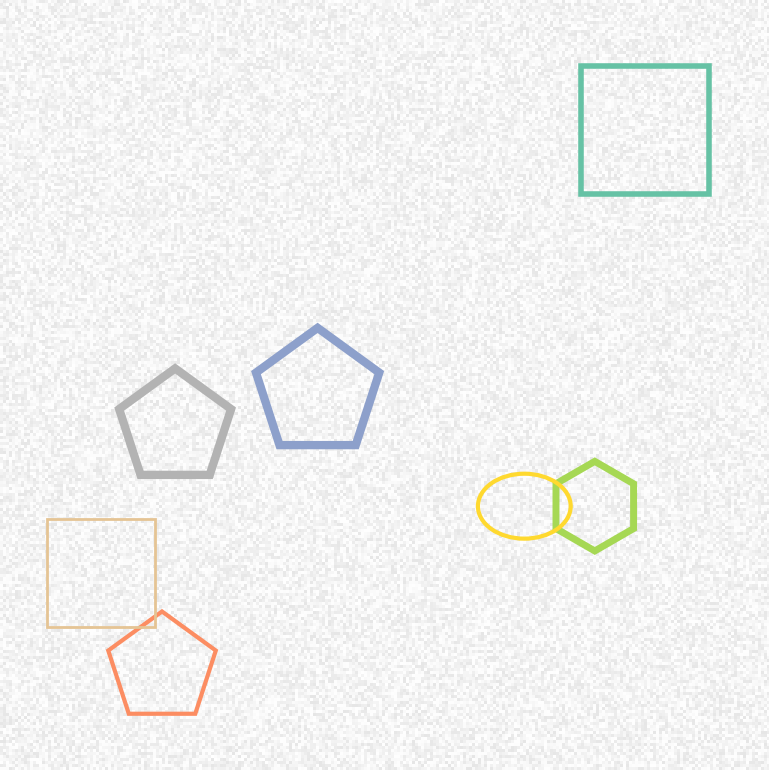[{"shape": "square", "thickness": 2, "radius": 0.42, "center": [0.837, 0.831]}, {"shape": "pentagon", "thickness": 1.5, "radius": 0.37, "center": [0.21, 0.132]}, {"shape": "pentagon", "thickness": 3, "radius": 0.42, "center": [0.412, 0.49]}, {"shape": "hexagon", "thickness": 2.5, "radius": 0.29, "center": [0.772, 0.343]}, {"shape": "oval", "thickness": 1.5, "radius": 0.3, "center": [0.681, 0.343]}, {"shape": "square", "thickness": 1, "radius": 0.35, "center": [0.131, 0.256]}, {"shape": "pentagon", "thickness": 3, "radius": 0.38, "center": [0.227, 0.445]}]